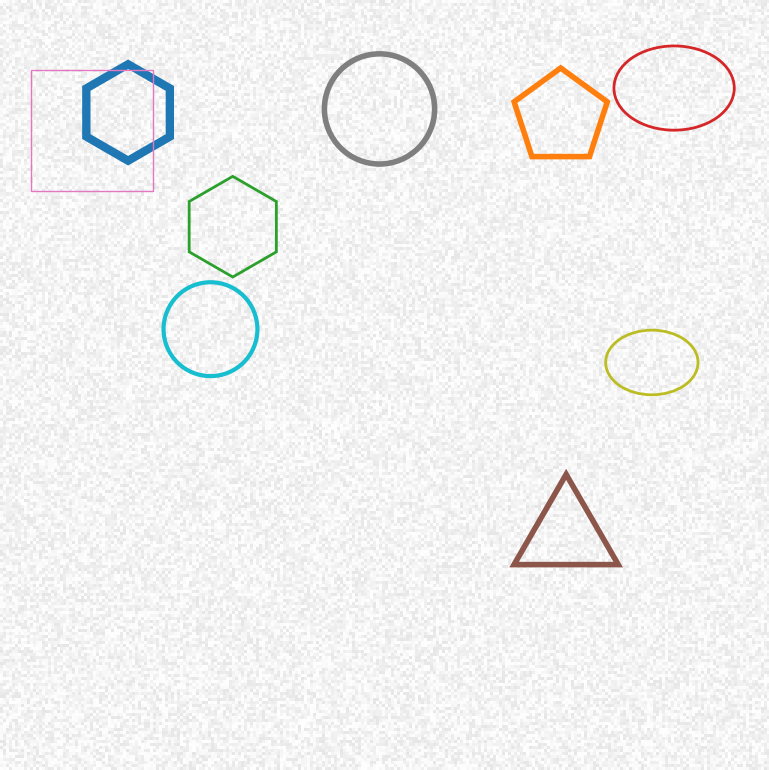[{"shape": "hexagon", "thickness": 3, "radius": 0.31, "center": [0.166, 0.854]}, {"shape": "pentagon", "thickness": 2, "radius": 0.32, "center": [0.728, 0.848]}, {"shape": "hexagon", "thickness": 1, "radius": 0.33, "center": [0.302, 0.706]}, {"shape": "oval", "thickness": 1, "radius": 0.39, "center": [0.875, 0.886]}, {"shape": "triangle", "thickness": 2, "radius": 0.39, "center": [0.735, 0.306]}, {"shape": "square", "thickness": 0.5, "radius": 0.39, "center": [0.12, 0.831]}, {"shape": "circle", "thickness": 2, "radius": 0.36, "center": [0.493, 0.859]}, {"shape": "oval", "thickness": 1, "radius": 0.3, "center": [0.847, 0.529]}, {"shape": "circle", "thickness": 1.5, "radius": 0.3, "center": [0.273, 0.572]}]